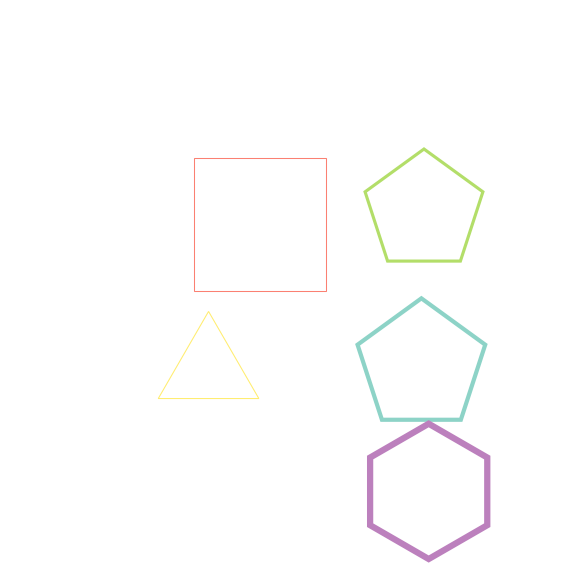[{"shape": "pentagon", "thickness": 2, "radius": 0.58, "center": [0.73, 0.366]}, {"shape": "square", "thickness": 0.5, "radius": 0.57, "center": [0.45, 0.611]}, {"shape": "pentagon", "thickness": 1.5, "radius": 0.54, "center": [0.734, 0.634]}, {"shape": "hexagon", "thickness": 3, "radius": 0.59, "center": [0.742, 0.148]}, {"shape": "triangle", "thickness": 0.5, "radius": 0.5, "center": [0.361, 0.359]}]